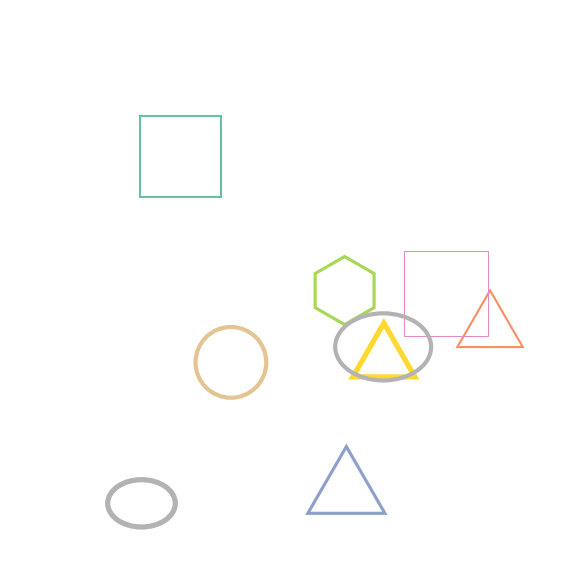[{"shape": "square", "thickness": 1, "radius": 0.35, "center": [0.312, 0.729]}, {"shape": "triangle", "thickness": 1, "radius": 0.33, "center": [0.849, 0.431]}, {"shape": "triangle", "thickness": 1.5, "radius": 0.39, "center": [0.6, 0.149]}, {"shape": "square", "thickness": 0.5, "radius": 0.37, "center": [0.772, 0.491]}, {"shape": "hexagon", "thickness": 1.5, "radius": 0.29, "center": [0.597, 0.496]}, {"shape": "triangle", "thickness": 2.5, "radius": 0.31, "center": [0.665, 0.378]}, {"shape": "circle", "thickness": 2, "radius": 0.31, "center": [0.4, 0.372]}, {"shape": "oval", "thickness": 2.5, "radius": 0.29, "center": [0.245, 0.128]}, {"shape": "oval", "thickness": 2, "radius": 0.42, "center": [0.664, 0.398]}]